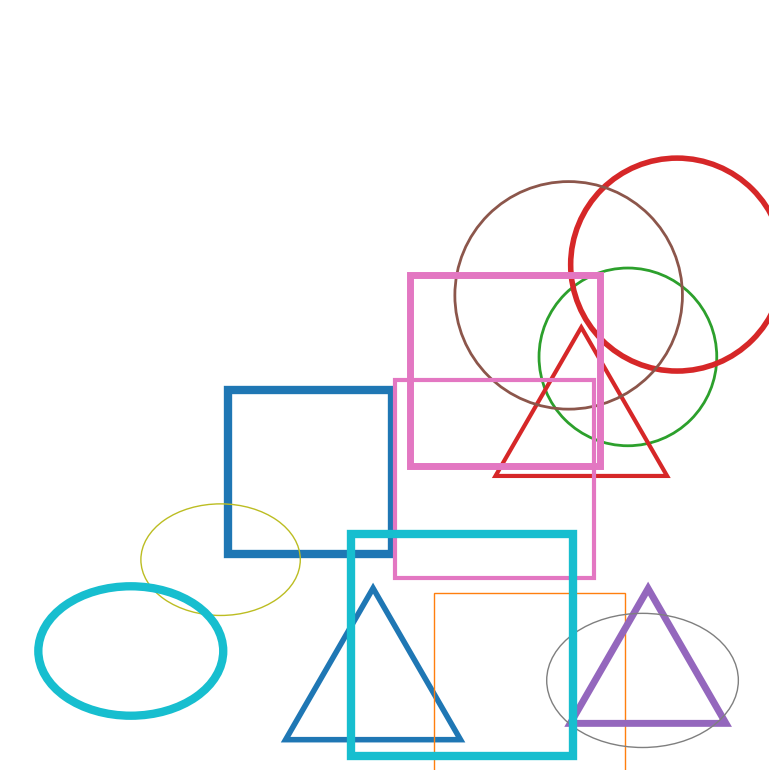[{"shape": "square", "thickness": 3, "radius": 0.53, "center": [0.402, 0.387]}, {"shape": "triangle", "thickness": 2, "radius": 0.66, "center": [0.484, 0.105]}, {"shape": "square", "thickness": 0.5, "radius": 0.62, "center": [0.688, 0.106]}, {"shape": "circle", "thickness": 1, "radius": 0.58, "center": [0.815, 0.537]}, {"shape": "circle", "thickness": 2, "radius": 0.69, "center": [0.879, 0.656]}, {"shape": "triangle", "thickness": 1.5, "radius": 0.64, "center": [0.755, 0.446]}, {"shape": "triangle", "thickness": 2.5, "radius": 0.58, "center": [0.842, 0.119]}, {"shape": "circle", "thickness": 1, "radius": 0.74, "center": [0.739, 0.616]}, {"shape": "square", "thickness": 1.5, "radius": 0.64, "center": [0.642, 0.378]}, {"shape": "square", "thickness": 2.5, "radius": 0.62, "center": [0.656, 0.519]}, {"shape": "oval", "thickness": 0.5, "radius": 0.62, "center": [0.834, 0.116]}, {"shape": "oval", "thickness": 0.5, "radius": 0.52, "center": [0.286, 0.273]}, {"shape": "oval", "thickness": 3, "radius": 0.6, "center": [0.17, 0.155]}, {"shape": "square", "thickness": 3, "radius": 0.72, "center": [0.6, 0.163]}]